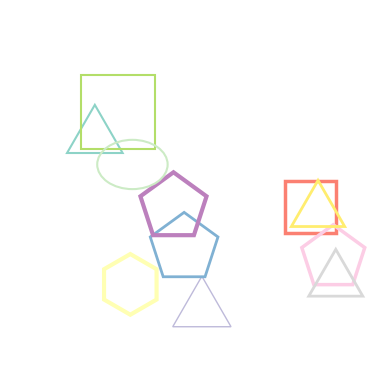[{"shape": "triangle", "thickness": 1.5, "radius": 0.42, "center": [0.246, 0.644]}, {"shape": "hexagon", "thickness": 3, "radius": 0.39, "center": [0.338, 0.261]}, {"shape": "triangle", "thickness": 1, "radius": 0.44, "center": [0.524, 0.195]}, {"shape": "square", "thickness": 2.5, "radius": 0.33, "center": [0.806, 0.462]}, {"shape": "pentagon", "thickness": 2, "radius": 0.46, "center": [0.478, 0.356]}, {"shape": "square", "thickness": 1.5, "radius": 0.48, "center": [0.307, 0.709]}, {"shape": "pentagon", "thickness": 2.5, "radius": 0.43, "center": [0.866, 0.33]}, {"shape": "triangle", "thickness": 2, "radius": 0.41, "center": [0.872, 0.271]}, {"shape": "pentagon", "thickness": 3, "radius": 0.45, "center": [0.451, 0.462]}, {"shape": "oval", "thickness": 1.5, "radius": 0.46, "center": [0.344, 0.573]}, {"shape": "triangle", "thickness": 2, "radius": 0.4, "center": [0.826, 0.452]}]